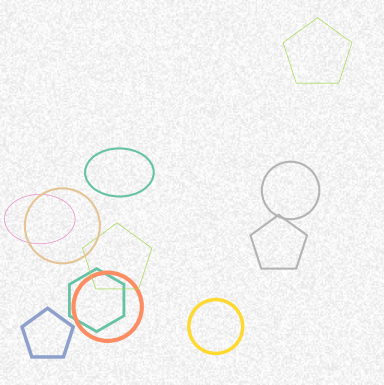[{"shape": "hexagon", "thickness": 2, "radius": 0.41, "center": [0.251, 0.22]}, {"shape": "oval", "thickness": 1.5, "radius": 0.45, "center": [0.31, 0.552]}, {"shape": "circle", "thickness": 3, "radius": 0.44, "center": [0.28, 0.203]}, {"shape": "pentagon", "thickness": 2.5, "radius": 0.35, "center": [0.124, 0.129]}, {"shape": "oval", "thickness": 0.5, "radius": 0.46, "center": [0.103, 0.431]}, {"shape": "pentagon", "thickness": 0.5, "radius": 0.47, "center": [0.304, 0.326]}, {"shape": "pentagon", "thickness": 0.5, "radius": 0.47, "center": [0.825, 0.86]}, {"shape": "circle", "thickness": 2.5, "radius": 0.35, "center": [0.56, 0.152]}, {"shape": "circle", "thickness": 1.5, "radius": 0.49, "center": [0.162, 0.413]}, {"shape": "pentagon", "thickness": 1.5, "radius": 0.39, "center": [0.724, 0.365]}, {"shape": "circle", "thickness": 1.5, "radius": 0.37, "center": [0.755, 0.505]}]